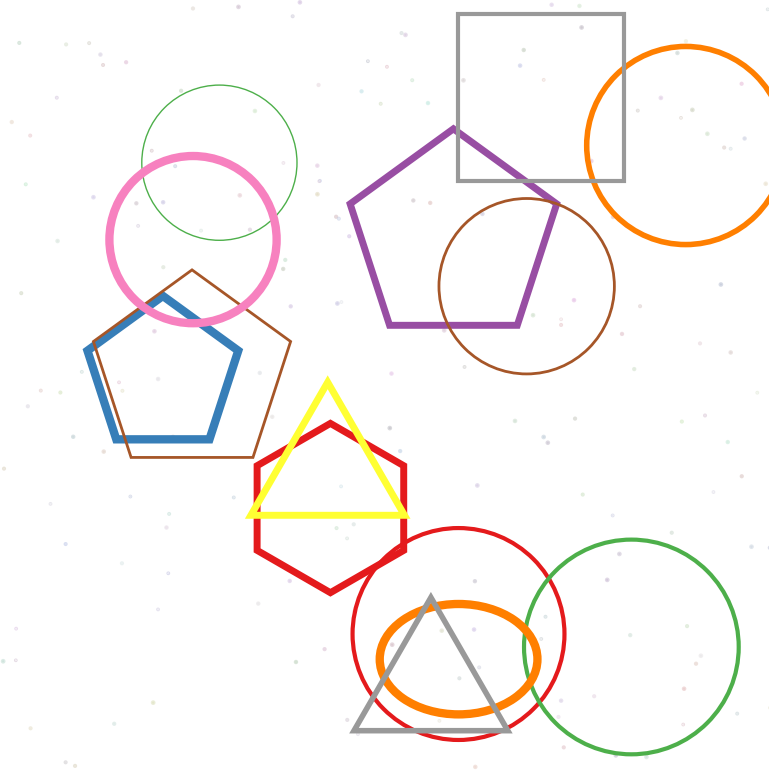[{"shape": "hexagon", "thickness": 2.5, "radius": 0.55, "center": [0.429, 0.34]}, {"shape": "circle", "thickness": 1.5, "radius": 0.69, "center": [0.595, 0.177]}, {"shape": "pentagon", "thickness": 3, "radius": 0.51, "center": [0.212, 0.513]}, {"shape": "circle", "thickness": 1.5, "radius": 0.7, "center": [0.82, 0.16]}, {"shape": "circle", "thickness": 0.5, "radius": 0.5, "center": [0.285, 0.789]}, {"shape": "pentagon", "thickness": 2.5, "radius": 0.71, "center": [0.589, 0.692]}, {"shape": "oval", "thickness": 3, "radius": 0.51, "center": [0.596, 0.144]}, {"shape": "circle", "thickness": 2, "radius": 0.64, "center": [0.891, 0.811]}, {"shape": "triangle", "thickness": 2.5, "radius": 0.58, "center": [0.426, 0.388]}, {"shape": "pentagon", "thickness": 1, "radius": 0.67, "center": [0.249, 0.515]}, {"shape": "circle", "thickness": 1, "radius": 0.57, "center": [0.684, 0.628]}, {"shape": "circle", "thickness": 3, "radius": 0.54, "center": [0.251, 0.689]}, {"shape": "triangle", "thickness": 2, "radius": 0.58, "center": [0.56, 0.109]}, {"shape": "square", "thickness": 1.5, "radius": 0.54, "center": [0.703, 0.874]}]